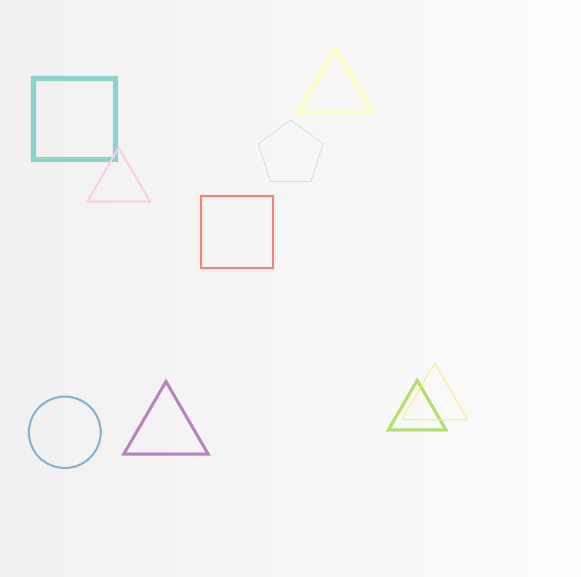[{"shape": "square", "thickness": 2.5, "radius": 0.35, "center": [0.128, 0.793]}, {"shape": "triangle", "thickness": 1.5, "radius": 0.37, "center": [0.577, 0.842]}, {"shape": "square", "thickness": 1, "radius": 0.31, "center": [0.408, 0.597]}, {"shape": "circle", "thickness": 1, "radius": 0.31, "center": [0.111, 0.251]}, {"shape": "triangle", "thickness": 1.5, "radius": 0.29, "center": [0.718, 0.283]}, {"shape": "triangle", "thickness": 1, "radius": 0.31, "center": [0.204, 0.681]}, {"shape": "triangle", "thickness": 1.5, "radius": 0.42, "center": [0.286, 0.255]}, {"shape": "pentagon", "thickness": 0.5, "radius": 0.29, "center": [0.5, 0.732]}, {"shape": "triangle", "thickness": 0.5, "radius": 0.33, "center": [0.748, 0.305]}]